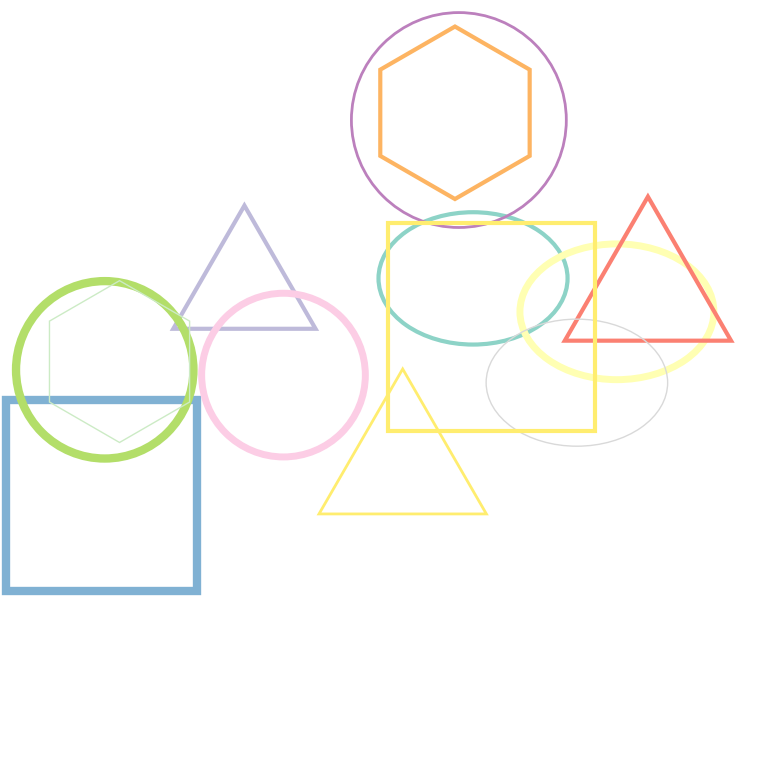[{"shape": "oval", "thickness": 1.5, "radius": 0.61, "center": [0.614, 0.638]}, {"shape": "oval", "thickness": 2.5, "radius": 0.63, "center": [0.801, 0.595]}, {"shape": "triangle", "thickness": 1.5, "radius": 0.53, "center": [0.317, 0.626]}, {"shape": "triangle", "thickness": 1.5, "radius": 0.62, "center": [0.841, 0.62]}, {"shape": "square", "thickness": 3, "radius": 0.62, "center": [0.132, 0.356]}, {"shape": "hexagon", "thickness": 1.5, "radius": 0.56, "center": [0.591, 0.854]}, {"shape": "circle", "thickness": 3, "radius": 0.58, "center": [0.136, 0.52]}, {"shape": "circle", "thickness": 2.5, "radius": 0.53, "center": [0.368, 0.513]}, {"shape": "oval", "thickness": 0.5, "radius": 0.59, "center": [0.749, 0.503]}, {"shape": "circle", "thickness": 1, "radius": 0.7, "center": [0.596, 0.844]}, {"shape": "hexagon", "thickness": 0.5, "radius": 0.53, "center": [0.155, 0.53]}, {"shape": "square", "thickness": 1.5, "radius": 0.67, "center": [0.639, 0.575]}, {"shape": "triangle", "thickness": 1, "radius": 0.63, "center": [0.523, 0.395]}]